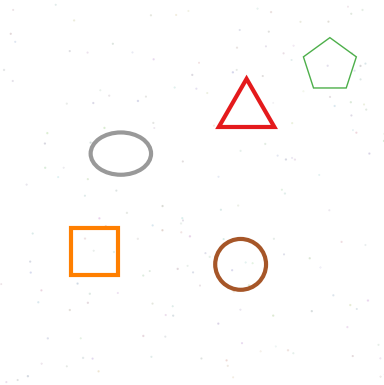[{"shape": "triangle", "thickness": 3, "radius": 0.42, "center": [0.64, 0.712]}, {"shape": "pentagon", "thickness": 1, "radius": 0.36, "center": [0.857, 0.83]}, {"shape": "square", "thickness": 3, "radius": 0.3, "center": [0.245, 0.347]}, {"shape": "circle", "thickness": 3, "radius": 0.33, "center": [0.625, 0.313]}, {"shape": "oval", "thickness": 3, "radius": 0.39, "center": [0.314, 0.601]}]